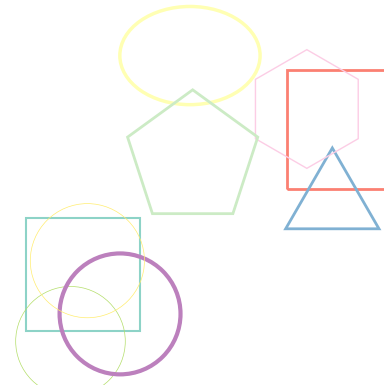[{"shape": "square", "thickness": 1.5, "radius": 0.74, "center": [0.215, 0.287]}, {"shape": "oval", "thickness": 2.5, "radius": 0.91, "center": [0.493, 0.856]}, {"shape": "square", "thickness": 2, "radius": 0.77, "center": [0.9, 0.663]}, {"shape": "triangle", "thickness": 2, "radius": 0.7, "center": [0.863, 0.476]}, {"shape": "circle", "thickness": 0.5, "radius": 0.71, "center": [0.183, 0.114]}, {"shape": "hexagon", "thickness": 1, "radius": 0.77, "center": [0.797, 0.717]}, {"shape": "circle", "thickness": 3, "radius": 0.79, "center": [0.312, 0.185]}, {"shape": "pentagon", "thickness": 2, "radius": 0.89, "center": [0.5, 0.589]}, {"shape": "circle", "thickness": 0.5, "radius": 0.74, "center": [0.227, 0.323]}]